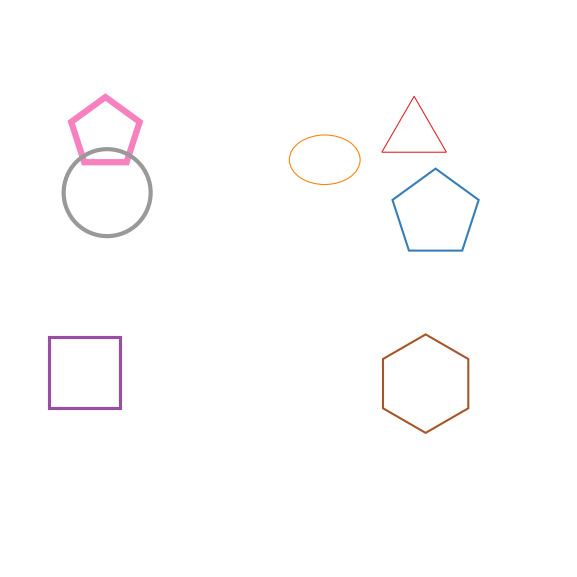[{"shape": "triangle", "thickness": 0.5, "radius": 0.32, "center": [0.717, 0.768]}, {"shape": "pentagon", "thickness": 1, "radius": 0.39, "center": [0.754, 0.629]}, {"shape": "square", "thickness": 1.5, "radius": 0.31, "center": [0.147, 0.354]}, {"shape": "oval", "thickness": 0.5, "radius": 0.31, "center": [0.562, 0.723]}, {"shape": "hexagon", "thickness": 1, "radius": 0.43, "center": [0.737, 0.335]}, {"shape": "pentagon", "thickness": 3, "radius": 0.31, "center": [0.183, 0.769]}, {"shape": "circle", "thickness": 2, "radius": 0.38, "center": [0.186, 0.666]}]